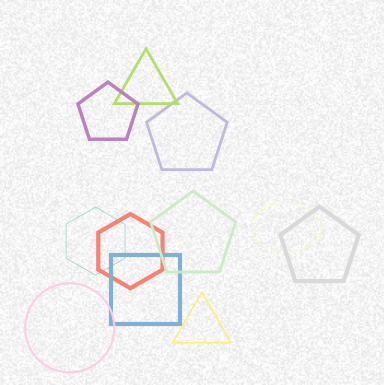[{"shape": "hexagon", "thickness": 0.5, "radius": 0.44, "center": [0.248, 0.374]}, {"shape": "oval", "thickness": 0.5, "radius": 0.45, "center": [0.743, 0.409]}, {"shape": "pentagon", "thickness": 2, "radius": 0.55, "center": [0.485, 0.648]}, {"shape": "hexagon", "thickness": 3, "radius": 0.48, "center": [0.339, 0.348]}, {"shape": "square", "thickness": 3, "radius": 0.45, "center": [0.379, 0.249]}, {"shape": "triangle", "thickness": 2, "radius": 0.48, "center": [0.379, 0.778]}, {"shape": "circle", "thickness": 1.5, "radius": 0.58, "center": [0.181, 0.149]}, {"shape": "pentagon", "thickness": 3, "radius": 0.53, "center": [0.83, 0.357]}, {"shape": "pentagon", "thickness": 2.5, "radius": 0.41, "center": [0.28, 0.705]}, {"shape": "pentagon", "thickness": 2, "radius": 0.58, "center": [0.502, 0.388]}, {"shape": "triangle", "thickness": 1, "radius": 0.44, "center": [0.524, 0.154]}]